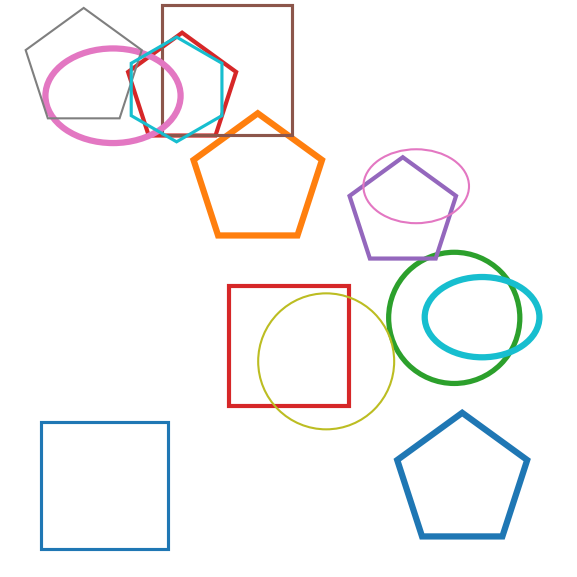[{"shape": "pentagon", "thickness": 3, "radius": 0.59, "center": [0.8, 0.166]}, {"shape": "square", "thickness": 1.5, "radius": 0.55, "center": [0.181, 0.158]}, {"shape": "pentagon", "thickness": 3, "radius": 0.58, "center": [0.446, 0.686]}, {"shape": "circle", "thickness": 2.5, "radius": 0.57, "center": [0.787, 0.449]}, {"shape": "pentagon", "thickness": 2, "radius": 0.49, "center": [0.315, 0.844]}, {"shape": "square", "thickness": 2, "radius": 0.52, "center": [0.5, 0.4]}, {"shape": "pentagon", "thickness": 2, "radius": 0.48, "center": [0.697, 0.63]}, {"shape": "square", "thickness": 1.5, "radius": 0.56, "center": [0.392, 0.877]}, {"shape": "oval", "thickness": 1, "radius": 0.46, "center": [0.721, 0.677]}, {"shape": "oval", "thickness": 3, "radius": 0.59, "center": [0.196, 0.833]}, {"shape": "pentagon", "thickness": 1, "radius": 0.53, "center": [0.145, 0.88]}, {"shape": "circle", "thickness": 1, "radius": 0.59, "center": [0.565, 0.373]}, {"shape": "hexagon", "thickness": 1.5, "radius": 0.45, "center": [0.306, 0.844]}, {"shape": "oval", "thickness": 3, "radius": 0.5, "center": [0.835, 0.45]}]